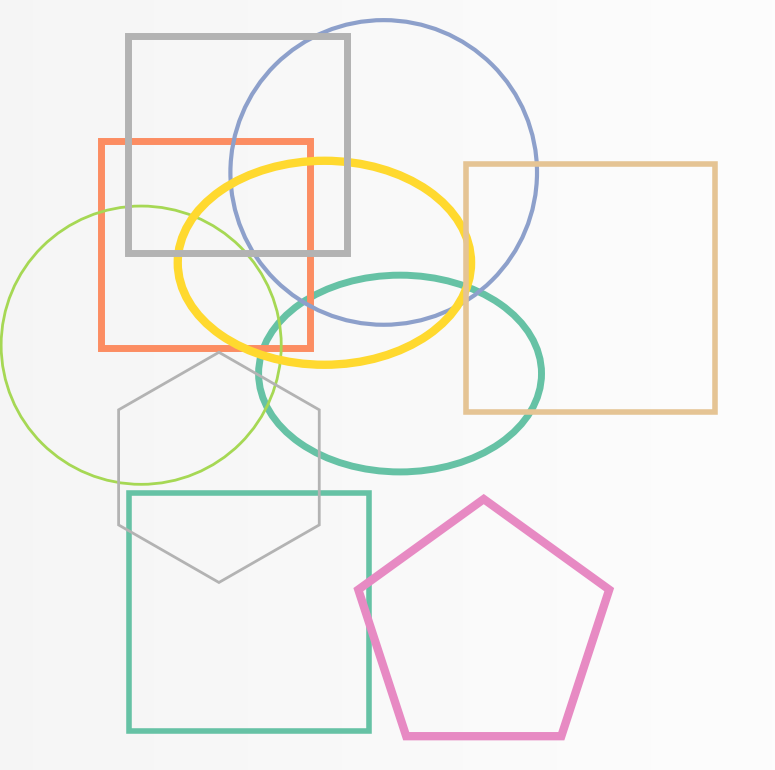[{"shape": "square", "thickness": 2, "radius": 0.77, "center": [0.321, 0.205]}, {"shape": "oval", "thickness": 2.5, "radius": 0.91, "center": [0.516, 0.515]}, {"shape": "square", "thickness": 2.5, "radius": 0.67, "center": [0.265, 0.682]}, {"shape": "circle", "thickness": 1.5, "radius": 0.99, "center": [0.495, 0.776]}, {"shape": "pentagon", "thickness": 3, "radius": 0.85, "center": [0.624, 0.182]}, {"shape": "circle", "thickness": 1, "radius": 0.9, "center": [0.182, 0.552]}, {"shape": "oval", "thickness": 3, "radius": 0.95, "center": [0.419, 0.659]}, {"shape": "square", "thickness": 2, "radius": 0.8, "center": [0.762, 0.626]}, {"shape": "square", "thickness": 2.5, "radius": 0.71, "center": [0.307, 0.812]}, {"shape": "hexagon", "thickness": 1, "radius": 0.75, "center": [0.282, 0.393]}]